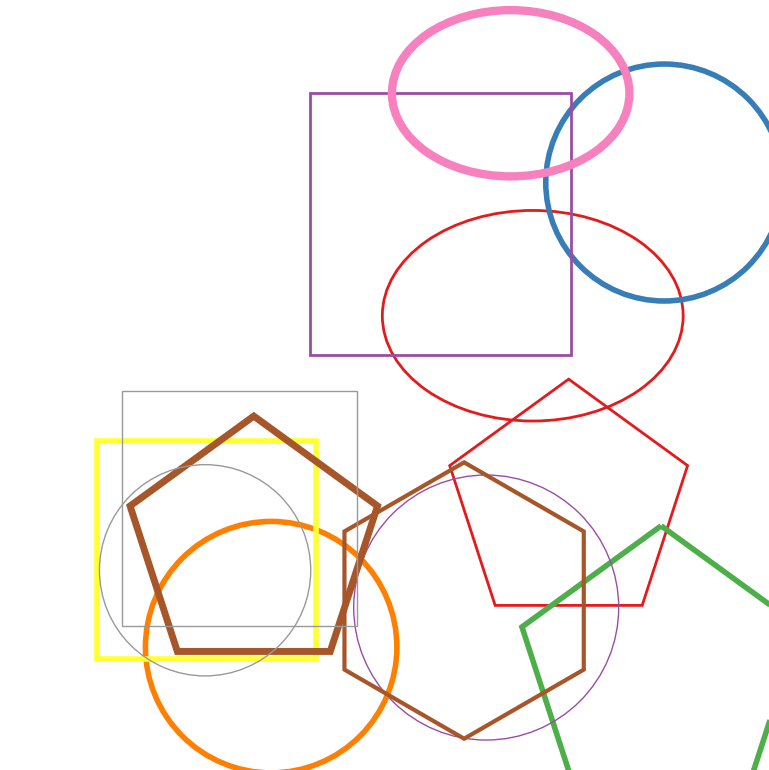[{"shape": "oval", "thickness": 1, "radius": 0.98, "center": [0.692, 0.59]}, {"shape": "pentagon", "thickness": 1, "radius": 0.81, "center": [0.739, 0.345]}, {"shape": "circle", "thickness": 2, "radius": 0.77, "center": [0.863, 0.763]}, {"shape": "pentagon", "thickness": 2, "radius": 0.95, "center": [0.859, 0.127]}, {"shape": "circle", "thickness": 0.5, "radius": 0.86, "center": [0.631, 0.211]}, {"shape": "square", "thickness": 1, "radius": 0.85, "center": [0.572, 0.709]}, {"shape": "circle", "thickness": 2, "radius": 0.82, "center": [0.352, 0.16]}, {"shape": "square", "thickness": 2, "radius": 0.71, "center": [0.268, 0.286]}, {"shape": "hexagon", "thickness": 1.5, "radius": 0.9, "center": [0.603, 0.22]}, {"shape": "pentagon", "thickness": 2.5, "radius": 0.84, "center": [0.33, 0.291]}, {"shape": "oval", "thickness": 3, "radius": 0.77, "center": [0.663, 0.879]}, {"shape": "square", "thickness": 0.5, "radius": 0.76, "center": [0.311, 0.339]}, {"shape": "circle", "thickness": 0.5, "radius": 0.69, "center": [0.266, 0.259]}]